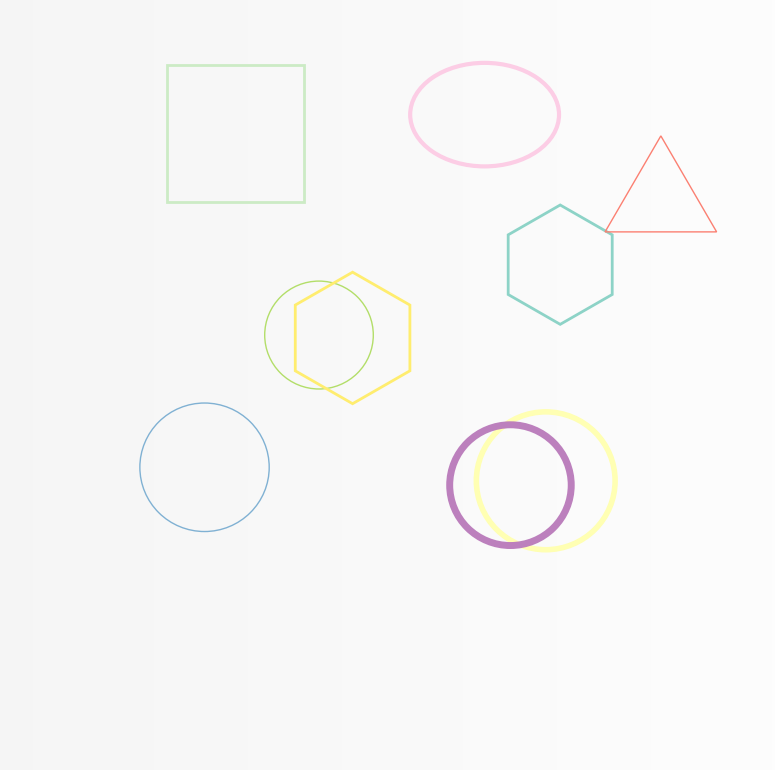[{"shape": "hexagon", "thickness": 1, "radius": 0.39, "center": [0.723, 0.656]}, {"shape": "circle", "thickness": 2, "radius": 0.45, "center": [0.704, 0.376]}, {"shape": "triangle", "thickness": 0.5, "radius": 0.42, "center": [0.853, 0.74]}, {"shape": "circle", "thickness": 0.5, "radius": 0.42, "center": [0.264, 0.393]}, {"shape": "circle", "thickness": 0.5, "radius": 0.35, "center": [0.412, 0.565]}, {"shape": "oval", "thickness": 1.5, "radius": 0.48, "center": [0.625, 0.851]}, {"shape": "circle", "thickness": 2.5, "radius": 0.39, "center": [0.659, 0.37]}, {"shape": "square", "thickness": 1, "radius": 0.44, "center": [0.304, 0.827]}, {"shape": "hexagon", "thickness": 1, "radius": 0.43, "center": [0.455, 0.561]}]